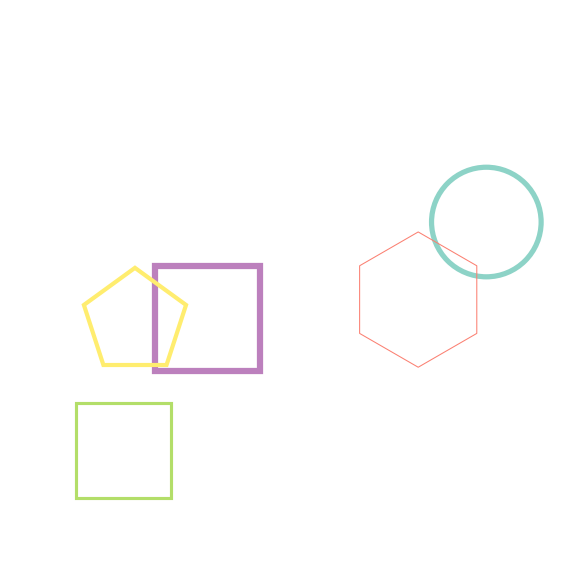[{"shape": "circle", "thickness": 2.5, "radius": 0.47, "center": [0.842, 0.615]}, {"shape": "hexagon", "thickness": 0.5, "radius": 0.59, "center": [0.724, 0.48]}, {"shape": "square", "thickness": 1.5, "radius": 0.41, "center": [0.214, 0.219]}, {"shape": "square", "thickness": 3, "radius": 0.45, "center": [0.36, 0.448]}, {"shape": "pentagon", "thickness": 2, "radius": 0.46, "center": [0.234, 0.442]}]